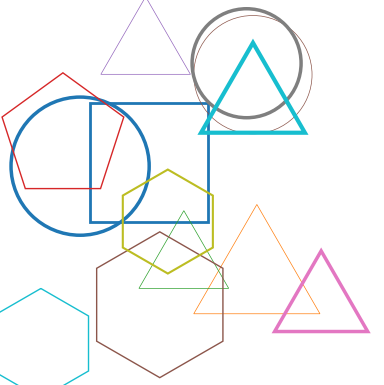[{"shape": "square", "thickness": 2, "radius": 0.77, "center": [0.386, 0.578]}, {"shape": "circle", "thickness": 2.5, "radius": 0.9, "center": [0.208, 0.568]}, {"shape": "triangle", "thickness": 0.5, "radius": 0.95, "center": [0.667, 0.28]}, {"shape": "triangle", "thickness": 0.5, "radius": 0.67, "center": [0.477, 0.318]}, {"shape": "pentagon", "thickness": 1, "radius": 0.83, "center": [0.163, 0.645]}, {"shape": "triangle", "thickness": 0.5, "radius": 0.67, "center": [0.378, 0.874]}, {"shape": "circle", "thickness": 0.5, "radius": 0.77, "center": [0.657, 0.806]}, {"shape": "hexagon", "thickness": 1, "radius": 0.95, "center": [0.415, 0.208]}, {"shape": "triangle", "thickness": 2.5, "radius": 0.7, "center": [0.834, 0.209]}, {"shape": "circle", "thickness": 2.5, "radius": 0.71, "center": [0.64, 0.836]}, {"shape": "hexagon", "thickness": 1.5, "radius": 0.68, "center": [0.436, 0.425]}, {"shape": "triangle", "thickness": 3, "radius": 0.78, "center": [0.657, 0.733]}, {"shape": "hexagon", "thickness": 1, "radius": 0.71, "center": [0.106, 0.108]}]